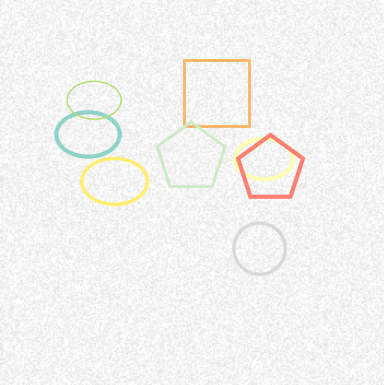[{"shape": "oval", "thickness": 3, "radius": 0.41, "center": [0.229, 0.651]}, {"shape": "oval", "thickness": 3, "radius": 0.38, "center": [0.686, 0.587]}, {"shape": "pentagon", "thickness": 3, "radius": 0.44, "center": [0.703, 0.561]}, {"shape": "square", "thickness": 2, "radius": 0.42, "center": [0.562, 0.758]}, {"shape": "oval", "thickness": 1, "radius": 0.35, "center": [0.244, 0.74]}, {"shape": "circle", "thickness": 2.5, "radius": 0.33, "center": [0.674, 0.354]}, {"shape": "pentagon", "thickness": 2, "radius": 0.46, "center": [0.496, 0.59]}, {"shape": "oval", "thickness": 2.5, "radius": 0.43, "center": [0.298, 0.529]}]